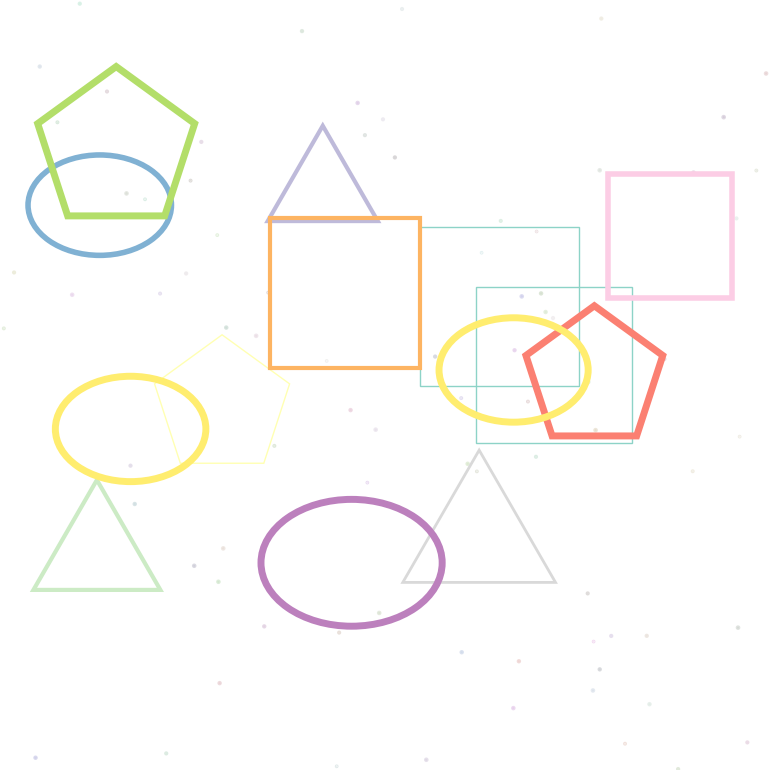[{"shape": "square", "thickness": 0.5, "radius": 0.52, "center": [0.649, 0.602]}, {"shape": "square", "thickness": 0.5, "radius": 0.51, "center": [0.72, 0.526]}, {"shape": "pentagon", "thickness": 0.5, "radius": 0.46, "center": [0.288, 0.473]}, {"shape": "triangle", "thickness": 1.5, "radius": 0.41, "center": [0.419, 0.754]}, {"shape": "pentagon", "thickness": 2.5, "radius": 0.47, "center": [0.772, 0.509]}, {"shape": "oval", "thickness": 2, "radius": 0.47, "center": [0.13, 0.734]}, {"shape": "square", "thickness": 1.5, "radius": 0.49, "center": [0.448, 0.62]}, {"shape": "pentagon", "thickness": 2.5, "radius": 0.54, "center": [0.151, 0.806]}, {"shape": "square", "thickness": 2, "radius": 0.4, "center": [0.87, 0.693]}, {"shape": "triangle", "thickness": 1, "radius": 0.57, "center": [0.622, 0.301]}, {"shape": "oval", "thickness": 2.5, "radius": 0.59, "center": [0.457, 0.269]}, {"shape": "triangle", "thickness": 1.5, "radius": 0.48, "center": [0.126, 0.281]}, {"shape": "oval", "thickness": 2.5, "radius": 0.49, "center": [0.17, 0.443]}, {"shape": "oval", "thickness": 2.5, "radius": 0.48, "center": [0.667, 0.52]}]